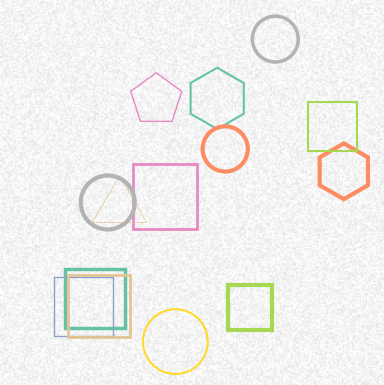[{"shape": "square", "thickness": 2.5, "radius": 0.39, "center": [0.246, 0.225]}, {"shape": "hexagon", "thickness": 1.5, "radius": 0.4, "center": [0.564, 0.744]}, {"shape": "hexagon", "thickness": 3, "radius": 0.36, "center": [0.893, 0.555]}, {"shape": "circle", "thickness": 3, "radius": 0.29, "center": [0.585, 0.613]}, {"shape": "square", "thickness": 1, "radius": 0.39, "center": [0.217, 0.204]}, {"shape": "pentagon", "thickness": 1, "radius": 0.35, "center": [0.406, 0.741]}, {"shape": "square", "thickness": 2, "radius": 0.42, "center": [0.428, 0.489]}, {"shape": "square", "thickness": 1.5, "radius": 0.32, "center": [0.864, 0.671]}, {"shape": "square", "thickness": 3, "radius": 0.29, "center": [0.65, 0.201]}, {"shape": "circle", "thickness": 1.5, "radius": 0.42, "center": [0.456, 0.113]}, {"shape": "square", "thickness": 2, "radius": 0.4, "center": [0.257, 0.205]}, {"shape": "triangle", "thickness": 0.5, "radius": 0.41, "center": [0.31, 0.462]}, {"shape": "circle", "thickness": 3, "radius": 0.35, "center": [0.28, 0.474]}, {"shape": "circle", "thickness": 2.5, "radius": 0.3, "center": [0.715, 0.898]}]